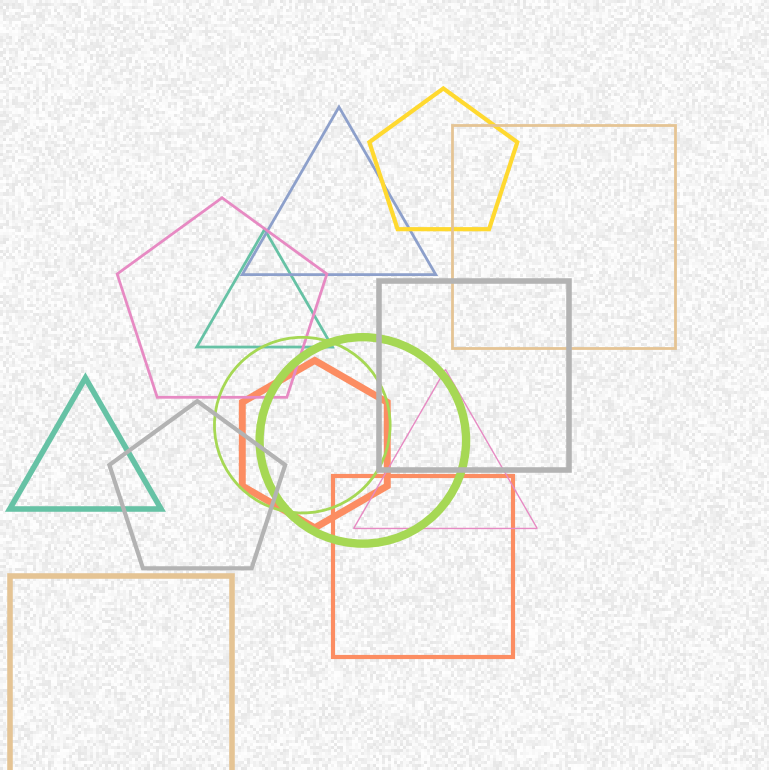[{"shape": "triangle", "thickness": 1, "radius": 0.51, "center": [0.344, 0.6]}, {"shape": "triangle", "thickness": 2, "radius": 0.57, "center": [0.111, 0.396]}, {"shape": "square", "thickness": 1.5, "radius": 0.59, "center": [0.549, 0.265]}, {"shape": "hexagon", "thickness": 2.5, "radius": 0.54, "center": [0.409, 0.423]}, {"shape": "triangle", "thickness": 1, "radius": 0.73, "center": [0.44, 0.716]}, {"shape": "pentagon", "thickness": 1, "radius": 0.72, "center": [0.288, 0.6]}, {"shape": "triangle", "thickness": 0.5, "radius": 0.69, "center": [0.578, 0.383]}, {"shape": "circle", "thickness": 1, "radius": 0.57, "center": [0.393, 0.448]}, {"shape": "circle", "thickness": 3, "radius": 0.67, "center": [0.471, 0.428]}, {"shape": "pentagon", "thickness": 1.5, "radius": 0.51, "center": [0.576, 0.784]}, {"shape": "square", "thickness": 1, "radius": 0.72, "center": [0.732, 0.693]}, {"shape": "square", "thickness": 2, "radius": 0.72, "center": [0.157, 0.108]}, {"shape": "square", "thickness": 2, "radius": 0.61, "center": [0.616, 0.512]}, {"shape": "pentagon", "thickness": 1.5, "radius": 0.6, "center": [0.256, 0.359]}]